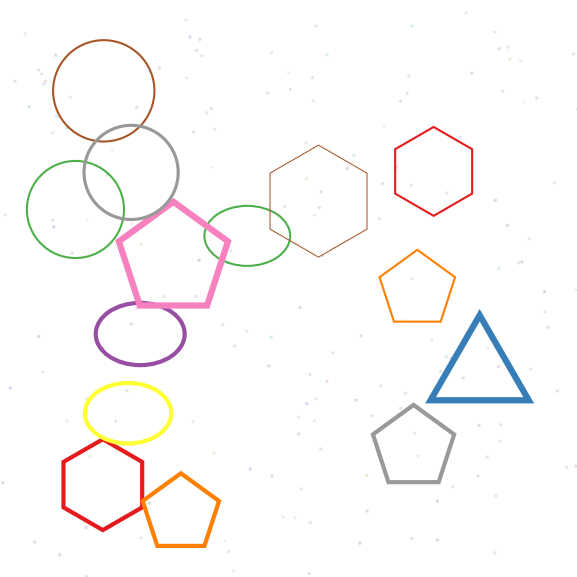[{"shape": "hexagon", "thickness": 1, "radius": 0.38, "center": [0.751, 0.702]}, {"shape": "hexagon", "thickness": 2, "radius": 0.39, "center": [0.178, 0.16]}, {"shape": "triangle", "thickness": 3, "radius": 0.49, "center": [0.831, 0.355]}, {"shape": "circle", "thickness": 1, "radius": 0.42, "center": [0.131, 0.636]}, {"shape": "oval", "thickness": 1, "radius": 0.37, "center": [0.428, 0.591]}, {"shape": "oval", "thickness": 2, "radius": 0.38, "center": [0.243, 0.421]}, {"shape": "pentagon", "thickness": 2, "radius": 0.35, "center": [0.313, 0.11]}, {"shape": "pentagon", "thickness": 1, "radius": 0.34, "center": [0.723, 0.498]}, {"shape": "oval", "thickness": 2, "radius": 0.37, "center": [0.222, 0.284]}, {"shape": "hexagon", "thickness": 0.5, "radius": 0.48, "center": [0.552, 0.651]}, {"shape": "circle", "thickness": 1, "radius": 0.44, "center": [0.18, 0.842]}, {"shape": "pentagon", "thickness": 3, "radius": 0.5, "center": [0.3, 0.55]}, {"shape": "circle", "thickness": 1.5, "radius": 0.41, "center": [0.227, 0.701]}, {"shape": "pentagon", "thickness": 2, "radius": 0.37, "center": [0.716, 0.224]}]